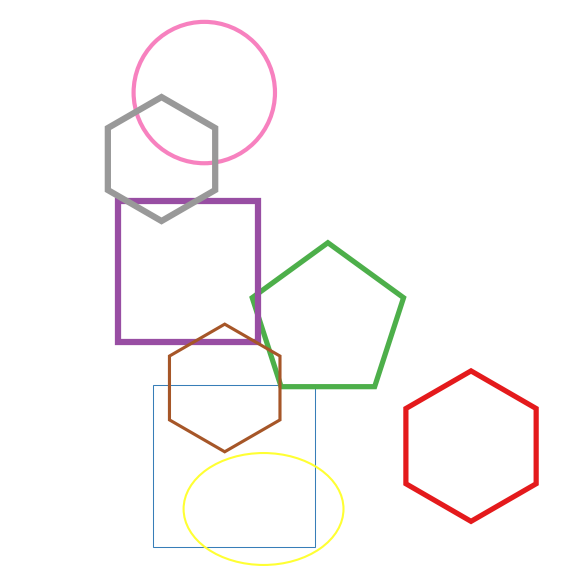[{"shape": "hexagon", "thickness": 2.5, "radius": 0.65, "center": [0.816, 0.227]}, {"shape": "square", "thickness": 0.5, "radius": 0.7, "center": [0.405, 0.192]}, {"shape": "pentagon", "thickness": 2.5, "radius": 0.69, "center": [0.568, 0.441]}, {"shape": "square", "thickness": 3, "radius": 0.61, "center": [0.326, 0.529]}, {"shape": "oval", "thickness": 1, "radius": 0.69, "center": [0.456, 0.118]}, {"shape": "hexagon", "thickness": 1.5, "radius": 0.55, "center": [0.389, 0.327]}, {"shape": "circle", "thickness": 2, "radius": 0.61, "center": [0.354, 0.839]}, {"shape": "hexagon", "thickness": 3, "radius": 0.54, "center": [0.28, 0.724]}]